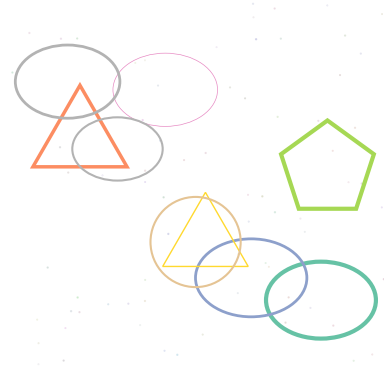[{"shape": "oval", "thickness": 3, "radius": 0.71, "center": [0.834, 0.22]}, {"shape": "triangle", "thickness": 2.5, "radius": 0.71, "center": [0.208, 0.637]}, {"shape": "oval", "thickness": 2, "radius": 0.72, "center": [0.652, 0.278]}, {"shape": "oval", "thickness": 0.5, "radius": 0.68, "center": [0.429, 0.767]}, {"shape": "pentagon", "thickness": 3, "radius": 0.63, "center": [0.851, 0.56]}, {"shape": "triangle", "thickness": 1, "radius": 0.64, "center": [0.534, 0.372]}, {"shape": "circle", "thickness": 1.5, "radius": 0.59, "center": [0.508, 0.371]}, {"shape": "oval", "thickness": 1.5, "radius": 0.59, "center": [0.305, 0.613]}, {"shape": "oval", "thickness": 2, "radius": 0.68, "center": [0.176, 0.788]}]